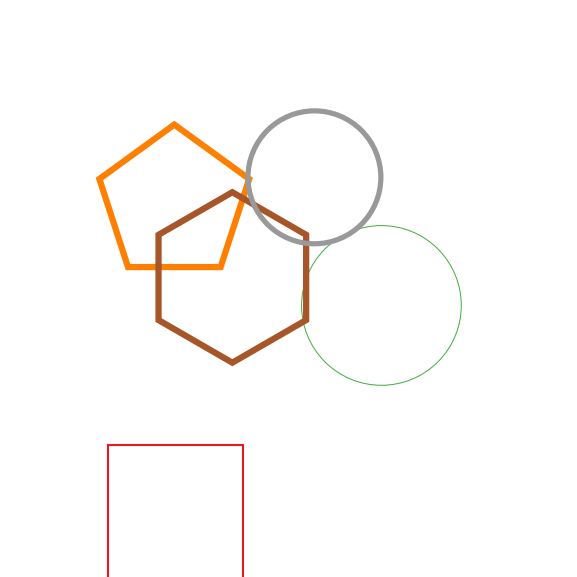[{"shape": "square", "thickness": 1, "radius": 0.58, "center": [0.304, 0.112]}, {"shape": "circle", "thickness": 0.5, "radius": 0.69, "center": [0.66, 0.47]}, {"shape": "pentagon", "thickness": 3, "radius": 0.68, "center": [0.302, 0.647]}, {"shape": "hexagon", "thickness": 3, "radius": 0.74, "center": [0.402, 0.519]}, {"shape": "circle", "thickness": 2.5, "radius": 0.58, "center": [0.544, 0.692]}]